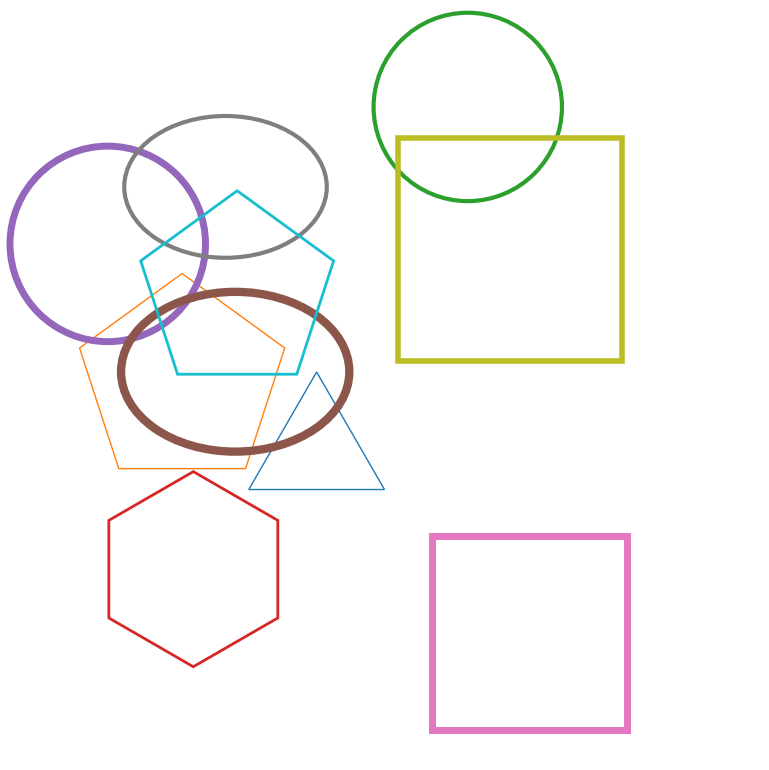[{"shape": "triangle", "thickness": 0.5, "radius": 0.51, "center": [0.411, 0.415]}, {"shape": "pentagon", "thickness": 0.5, "radius": 0.7, "center": [0.237, 0.505]}, {"shape": "circle", "thickness": 1.5, "radius": 0.61, "center": [0.607, 0.861]}, {"shape": "hexagon", "thickness": 1, "radius": 0.63, "center": [0.251, 0.261]}, {"shape": "circle", "thickness": 2.5, "radius": 0.63, "center": [0.14, 0.683]}, {"shape": "oval", "thickness": 3, "radius": 0.74, "center": [0.305, 0.517]}, {"shape": "square", "thickness": 2.5, "radius": 0.63, "center": [0.688, 0.178]}, {"shape": "oval", "thickness": 1.5, "radius": 0.66, "center": [0.293, 0.757]}, {"shape": "square", "thickness": 2, "radius": 0.73, "center": [0.662, 0.676]}, {"shape": "pentagon", "thickness": 1, "radius": 0.66, "center": [0.308, 0.621]}]